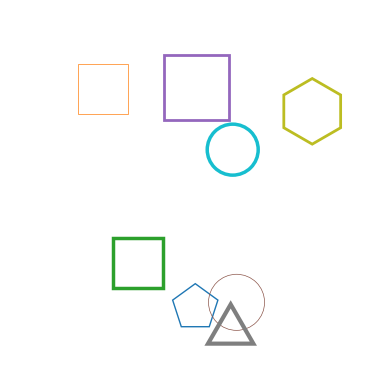[{"shape": "pentagon", "thickness": 1, "radius": 0.31, "center": [0.507, 0.201]}, {"shape": "square", "thickness": 0.5, "radius": 0.32, "center": [0.268, 0.769]}, {"shape": "square", "thickness": 2.5, "radius": 0.33, "center": [0.358, 0.316]}, {"shape": "square", "thickness": 2, "radius": 0.42, "center": [0.511, 0.773]}, {"shape": "circle", "thickness": 0.5, "radius": 0.36, "center": [0.614, 0.215]}, {"shape": "triangle", "thickness": 3, "radius": 0.34, "center": [0.599, 0.141]}, {"shape": "hexagon", "thickness": 2, "radius": 0.43, "center": [0.811, 0.711]}, {"shape": "circle", "thickness": 2.5, "radius": 0.33, "center": [0.604, 0.611]}]